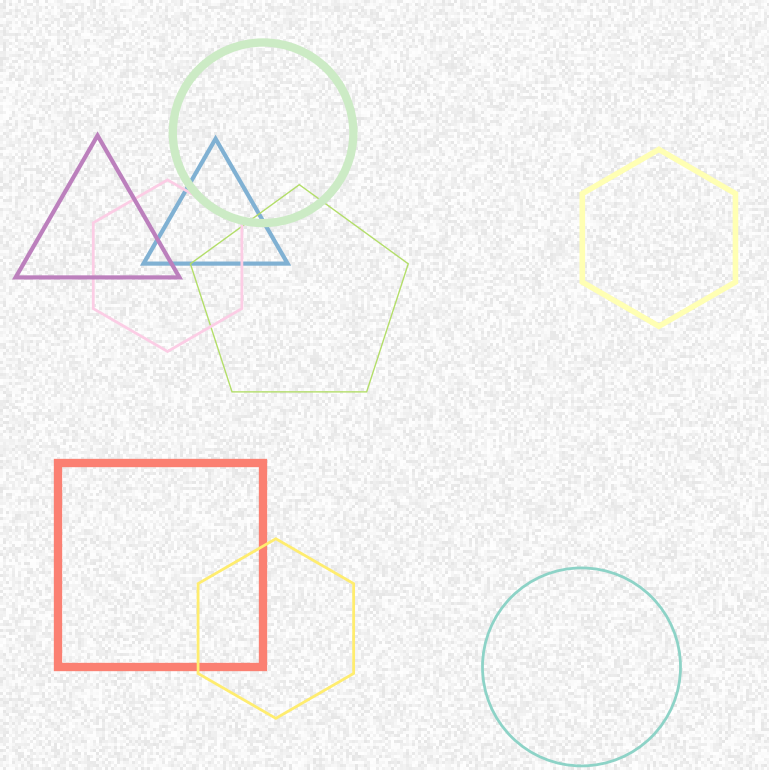[{"shape": "circle", "thickness": 1, "radius": 0.64, "center": [0.755, 0.134]}, {"shape": "hexagon", "thickness": 2, "radius": 0.57, "center": [0.856, 0.691]}, {"shape": "square", "thickness": 3, "radius": 0.66, "center": [0.209, 0.266]}, {"shape": "triangle", "thickness": 1.5, "radius": 0.54, "center": [0.28, 0.712]}, {"shape": "pentagon", "thickness": 0.5, "radius": 0.74, "center": [0.389, 0.611]}, {"shape": "hexagon", "thickness": 1, "radius": 0.56, "center": [0.218, 0.655]}, {"shape": "triangle", "thickness": 1.5, "radius": 0.61, "center": [0.127, 0.701]}, {"shape": "circle", "thickness": 3, "radius": 0.59, "center": [0.342, 0.828]}, {"shape": "hexagon", "thickness": 1, "radius": 0.58, "center": [0.358, 0.184]}]